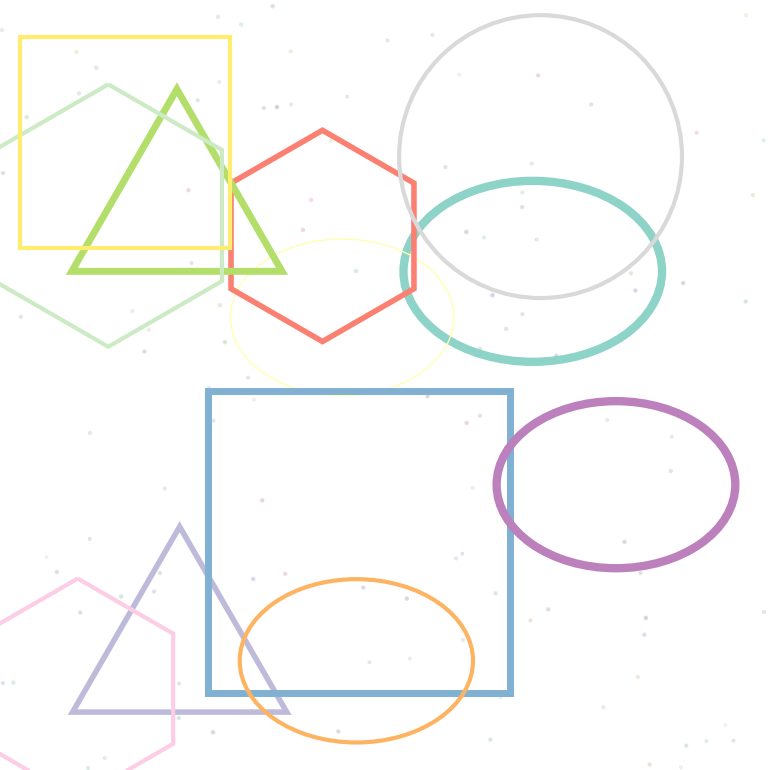[{"shape": "oval", "thickness": 3, "radius": 0.84, "center": [0.692, 0.648]}, {"shape": "oval", "thickness": 0.5, "radius": 0.73, "center": [0.444, 0.588]}, {"shape": "triangle", "thickness": 2, "radius": 0.8, "center": [0.233, 0.155]}, {"shape": "hexagon", "thickness": 2, "radius": 0.69, "center": [0.419, 0.694]}, {"shape": "square", "thickness": 2.5, "radius": 0.98, "center": [0.466, 0.296]}, {"shape": "oval", "thickness": 1.5, "radius": 0.76, "center": [0.463, 0.142]}, {"shape": "triangle", "thickness": 2.5, "radius": 0.79, "center": [0.23, 0.726]}, {"shape": "hexagon", "thickness": 1.5, "radius": 0.72, "center": [0.101, 0.106]}, {"shape": "circle", "thickness": 1.5, "radius": 0.92, "center": [0.702, 0.797]}, {"shape": "oval", "thickness": 3, "radius": 0.77, "center": [0.8, 0.371]}, {"shape": "hexagon", "thickness": 1.5, "radius": 0.85, "center": [0.141, 0.72]}, {"shape": "square", "thickness": 1.5, "radius": 0.68, "center": [0.162, 0.815]}]